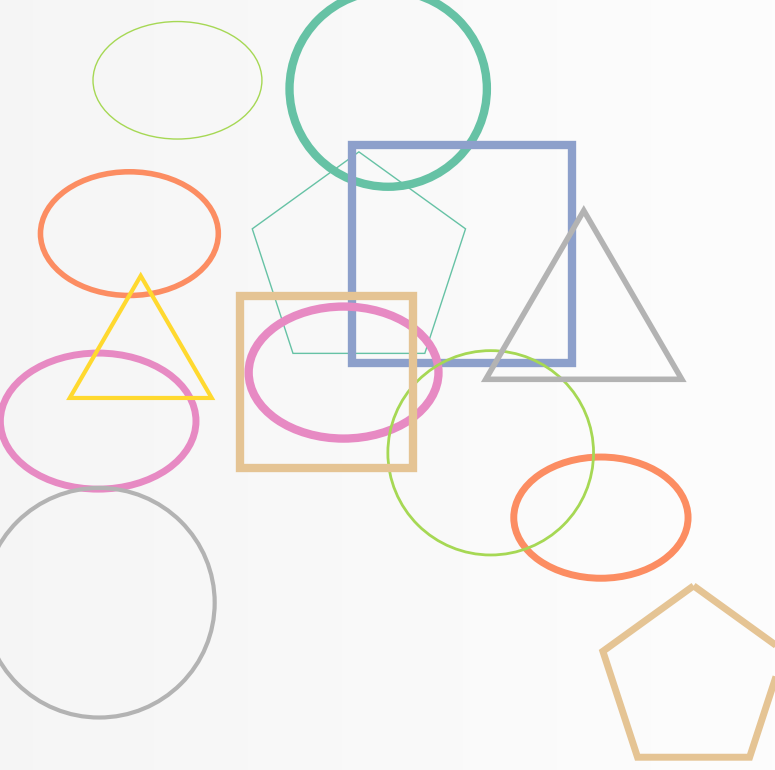[{"shape": "circle", "thickness": 3, "radius": 0.64, "center": [0.501, 0.885]}, {"shape": "pentagon", "thickness": 0.5, "radius": 0.72, "center": [0.463, 0.658]}, {"shape": "oval", "thickness": 2, "radius": 0.57, "center": [0.167, 0.697]}, {"shape": "oval", "thickness": 2.5, "radius": 0.56, "center": [0.775, 0.328]}, {"shape": "square", "thickness": 3, "radius": 0.71, "center": [0.597, 0.67]}, {"shape": "oval", "thickness": 2.5, "radius": 0.63, "center": [0.127, 0.453]}, {"shape": "oval", "thickness": 3, "radius": 0.61, "center": [0.443, 0.516]}, {"shape": "oval", "thickness": 0.5, "radius": 0.54, "center": [0.229, 0.896]}, {"shape": "circle", "thickness": 1, "radius": 0.66, "center": [0.633, 0.412]}, {"shape": "triangle", "thickness": 1.5, "radius": 0.53, "center": [0.182, 0.536]}, {"shape": "pentagon", "thickness": 2.5, "radius": 0.62, "center": [0.895, 0.116]}, {"shape": "square", "thickness": 3, "radius": 0.56, "center": [0.422, 0.504]}, {"shape": "circle", "thickness": 1.5, "radius": 0.75, "center": [0.128, 0.217]}, {"shape": "triangle", "thickness": 2, "radius": 0.73, "center": [0.753, 0.58]}]